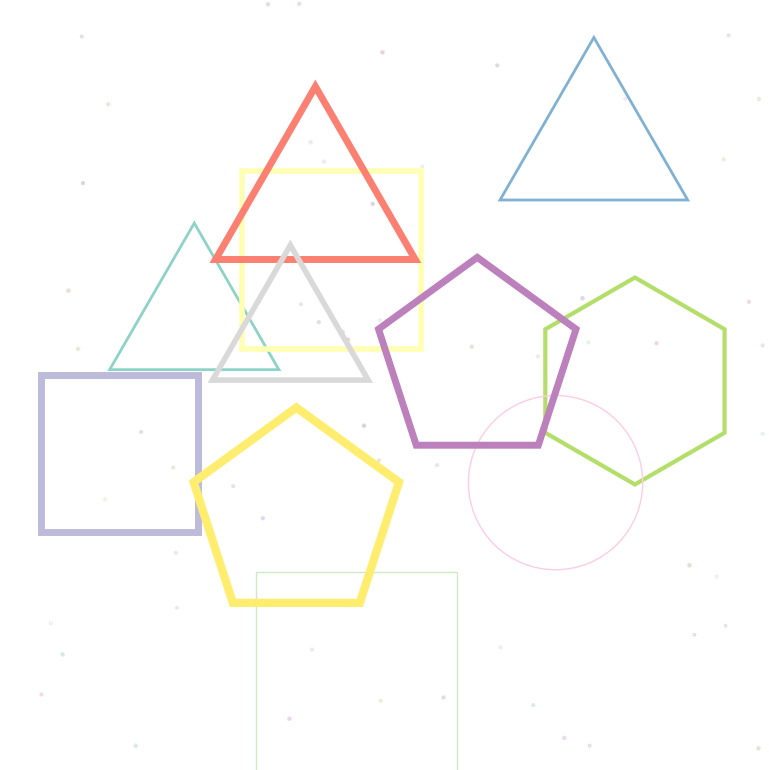[{"shape": "triangle", "thickness": 1, "radius": 0.63, "center": [0.252, 0.583]}, {"shape": "square", "thickness": 2, "radius": 0.58, "center": [0.431, 0.662]}, {"shape": "square", "thickness": 2.5, "radius": 0.51, "center": [0.155, 0.411]}, {"shape": "triangle", "thickness": 2.5, "radius": 0.75, "center": [0.41, 0.738]}, {"shape": "triangle", "thickness": 1, "radius": 0.7, "center": [0.771, 0.811]}, {"shape": "hexagon", "thickness": 1.5, "radius": 0.67, "center": [0.825, 0.505]}, {"shape": "circle", "thickness": 0.5, "radius": 0.57, "center": [0.722, 0.373]}, {"shape": "triangle", "thickness": 2, "radius": 0.58, "center": [0.377, 0.565]}, {"shape": "pentagon", "thickness": 2.5, "radius": 0.67, "center": [0.62, 0.531]}, {"shape": "square", "thickness": 0.5, "radius": 0.65, "center": [0.463, 0.126]}, {"shape": "pentagon", "thickness": 3, "radius": 0.7, "center": [0.385, 0.33]}]